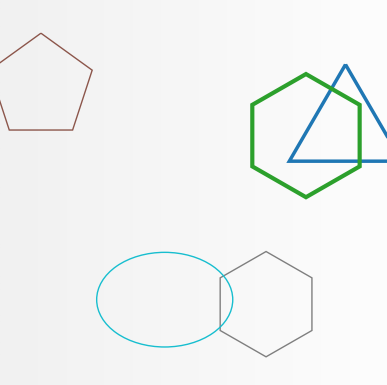[{"shape": "triangle", "thickness": 2.5, "radius": 0.84, "center": [0.892, 0.665]}, {"shape": "hexagon", "thickness": 3, "radius": 0.8, "center": [0.79, 0.648]}, {"shape": "pentagon", "thickness": 1, "radius": 0.7, "center": [0.106, 0.775]}, {"shape": "hexagon", "thickness": 1, "radius": 0.68, "center": [0.687, 0.21]}, {"shape": "oval", "thickness": 1, "radius": 0.88, "center": [0.425, 0.222]}]